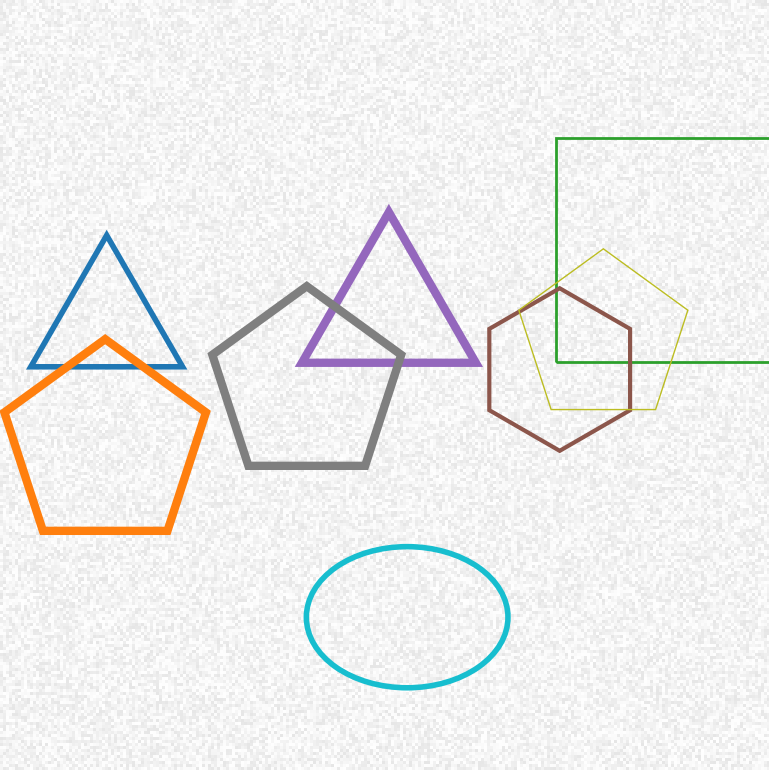[{"shape": "triangle", "thickness": 2, "radius": 0.57, "center": [0.139, 0.581]}, {"shape": "pentagon", "thickness": 3, "radius": 0.69, "center": [0.137, 0.422]}, {"shape": "square", "thickness": 1, "radius": 0.73, "center": [0.867, 0.675]}, {"shape": "triangle", "thickness": 3, "radius": 0.65, "center": [0.505, 0.594]}, {"shape": "hexagon", "thickness": 1.5, "radius": 0.53, "center": [0.727, 0.52]}, {"shape": "pentagon", "thickness": 3, "radius": 0.64, "center": [0.398, 0.499]}, {"shape": "pentagon", "thickness": 0.5, "radius": 0.58, "center": [0.784, 0.561]}, {"shape": "oval", "thickness": 2, "radius": 0.65, "center": [0.529, 0.198]}]